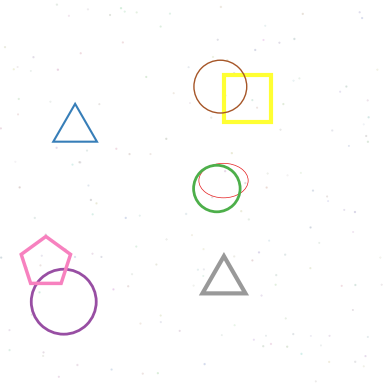[{"shape": "oval", "thickness": 0.5, "radius": 0.32, "center": [0.581, 0.531]}, {"shape": "triangle", "thickness": 1.5, "radius": 0.33, "center": [0.195, 0.665]}, {"shape": "circle", "thickness": 2, "radius": 0.3, "center": [0.563, 0.51]}, {"shape": "circle", "thickness": 2, "radius": 0.42, "center": [0.166, 0.216]}, {"shape": "square", "thickness": 3, "radius": 0.3, "center": [0.642, 0.744]}, {"shape": "circle", "thickness": 1, "radius": 0.34, "center": [0.572, 0.775]}, {"shape": "pentagon", "thickness": 2.5, "radius": 0.34, "center": [0.119, 0.318]}, {"shape": "triangle", "thickness": 3, "radius": 0.32, "center": [0.582, 0.27]}]